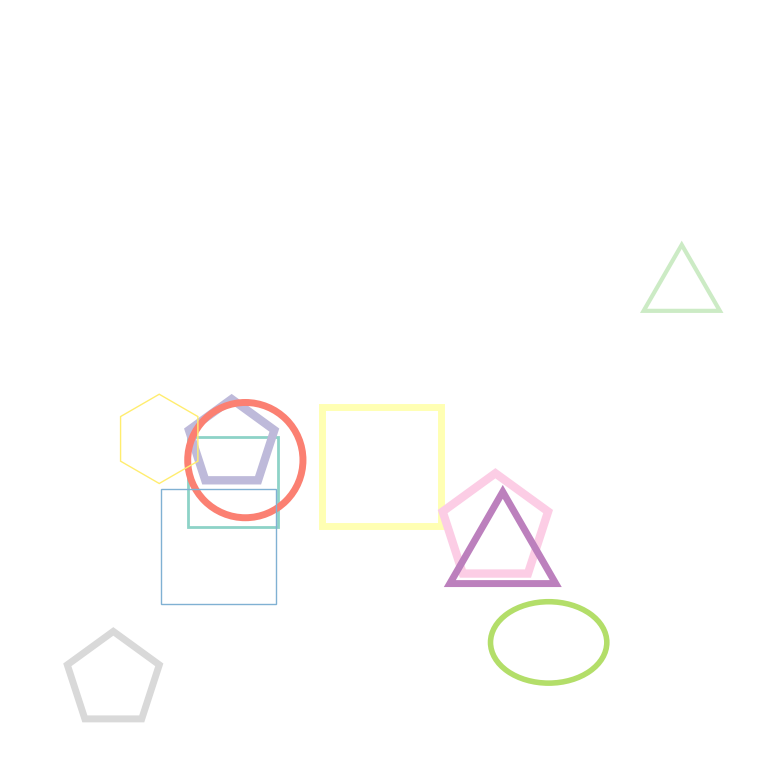[{"shape": "square", "thickness": 1, "radius": 0.29, "center": [0.303, 0.374]}, {"shape": "square", "thickness": 2.5, "radius": 0.39, "center": [0.496, 0.395]}, {"shape": "pentagon", "thickness": 3, "radius": 0.29, "center": [0.301, 0.423]}, {"shape": "circle", "thickness": 2.5, "radius": 0.37, "center": [0.319, 0.402]}, {"shape": "square", "thickness": 0.5, "radius": 0.37, "center": [0.284, 0.29]}, {"shape": "oval", "thickness": 2, "radius": 0.38, "center": [0.713, 0.166]}, {"shape": "pentagon", "thickness": 3, "radius": 0.36, "center": [0.643, 0.313]}, {"shape": "pentagon", "thickness": 2.5, "radius": 0.31, "center": [0.147, 0.117]}, {"shape": "triangle", "thickness": 2.5, "radius": 0.4, "center": [0.653, 0.282]}, {"shape": "triangle", "thickness": 1.5, "radius": 0.29, "center": [0.885, 0.625]}, {"shape": "hexagon", "thickness": 0.5, "radius": 0.29, "center": [0.207, 0.43]}]